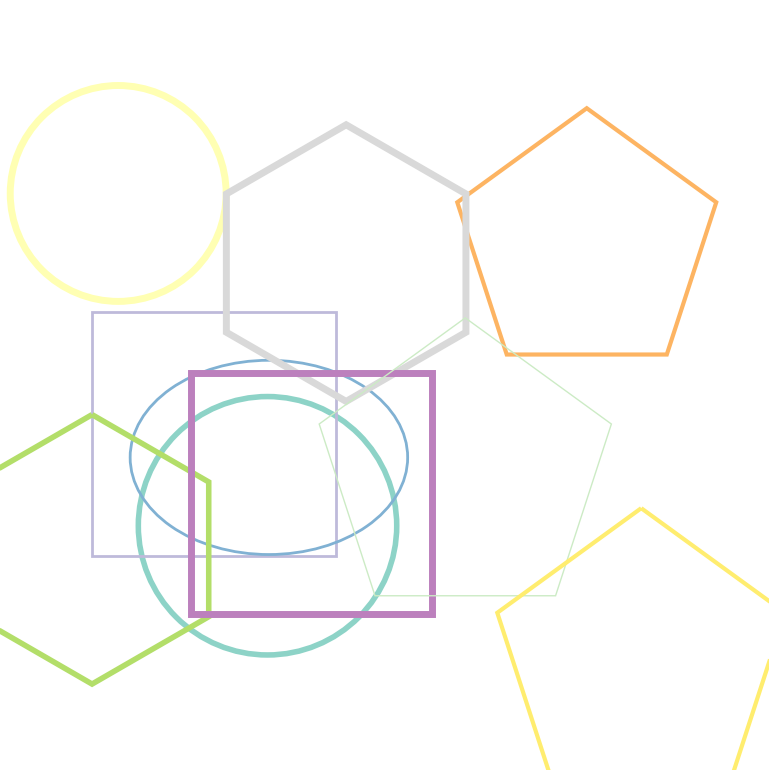[{"shape": "circle", "thickness": 2, "radius": 0.84, "center": [0.347, 0.317]}, {"shape": "circle", "thickness": 2.5, "radius": 0.7, "center": [0.153, 0.749]}, {"shape": "square", "thickness": 1, "radius": 0.79, "center": [0.278, 0.436]}, {"shape": "oval", "thickness": 1, "radius": 0.9, "center": [0.349, 0.406]}, {"shape": "pentagon", "thickness": 1.5, "radius": 0.88, "center": [0.762, 0.683]}, {"shape": "hexagon", "thickness": 2, "radius": 0.87, "center": [0.12, 0.287]}, {"shape": "hexagon", "thickness": 2.5, "radius": 0.9, "center": [0.45, 0.658]}, {"shape": "square", "thickness": 2.5, "radius": 0.78, "center": [0.405, 0.359]}, {"shape": "pentagon", "thickness": 0.5, "radius": 1.0, "center": [0.604, 0.388]}, {"shape": "pentagon", "thickness": 1.5, "radius": 0.98, "center": [0.833, 0.143]}]